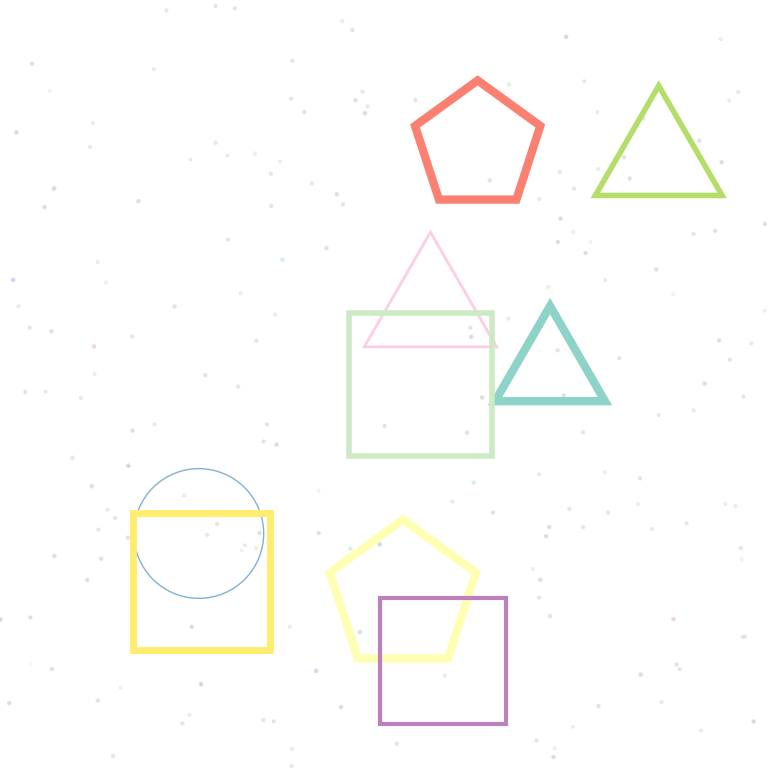[{"shape": "triangle", "thickness": 3, "radius": 0.41, "center": [0.714, 0.52]}, {"shape": "pentagon", "thickness": 3, "radius": 0.5, "center": [0.523, 0.226]}, {"shape": "pentagon", "thickness": 3, "radius": 0.43, "center": [0.62, 0.81]}, {"shape": "circle", "thickness": 0.5, "radius": 0.42, "center": [0.258, 0.307]}, {"shape": "triangle", "thickness": 2, "radius": 0.47, "center": [0.855, 0.794]}, {"shape": "triangle", "thickness": 1, "radius": 0.5, "center": [0.559, 0.599]}, {"shape": "square", "thickness": 1.5, "radius": 0.41, "center": [0.575, 0.142]}, {"shape": "square", "thickness": 2, "radius": 0.46, "center": [0.546, 0.501]}, {"shape": "square", "thickness": 2.5, "radius": 0.45, "center": [0.262, 0.245]}]